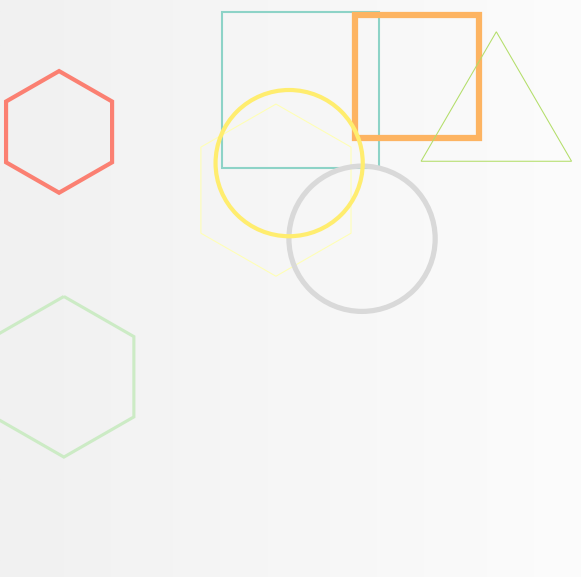[{"shape": "square", "thickness": 1, "radius": 0.67, "center": [0.517, 0.843]}, {"shape": "hexagon", "thickness": 0.5, "radius": 0.75, "center": [0.475, 0.67]}, {"shape": "hexagon", "thickness": 2, "radius": 0.53, "center": [0.102, 0.771]}, {"shape": "square", "thickness": 3, "radius": 0.53, "center": [0.718, 0.867]}, {"shape": "triangle", "thickness": 0.5, "radius": 0.75, "center": [0.854, 0.795]}, {"shape": "circle", "thickness": 2.5, "radius": 0.63, "center": [0.623, 0.586]}, {"shape": "hexagon", "thickness": 1.5, "radius": 0.7, "center": [0.11, 0.347]}, {"shape": "circle", "thickness": 2, "radius": 0.63, "center": [0.497, 0.717]}]